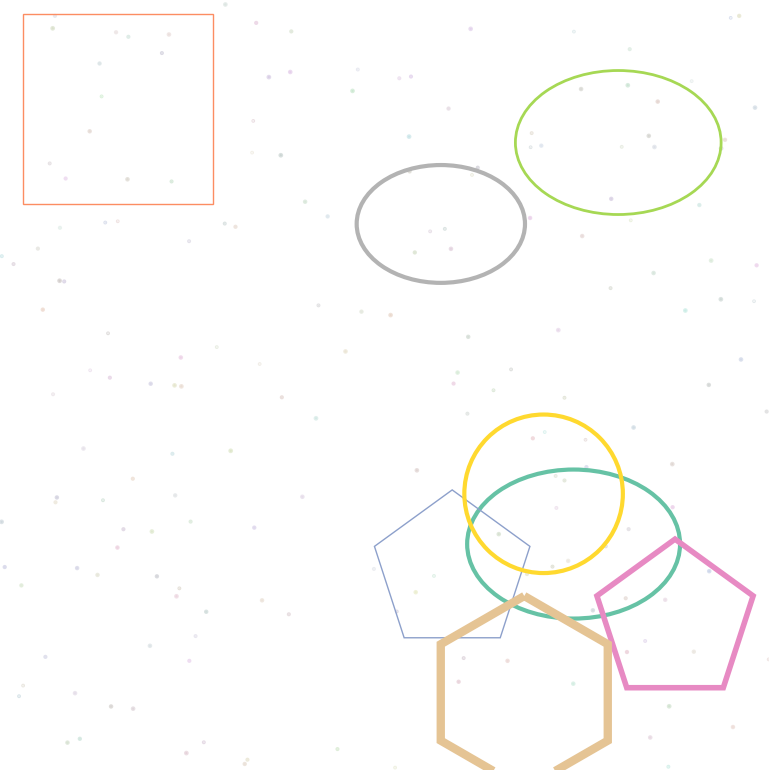[{"shape": "oval", "thickness": 1.5, "radius": 0.69, "center": [0.745, 0.293]}, {"shape": "square", "thickness": 0.5, "radius": 0.62, "center": [0.153, 0.858]}, {"shape": "pentagon", "thickness": 0.5, "radius": 0.53, "center": [0.587, 0.258]}, {"shape": "pentagon", "thickness": 2, "radius": 0.53, "center": [0.877, 0.193]}, {"shape": "oval", "thickness": 1, "radius": 0.67, "center": [0.803, 0.815]}, {"shape": "circle", "thickness": 1.5, "radius": 0.51, "center": [0.706, 0.359]}, {"shape": "hexagon", "thickness": 3, "radius": 0.63, "center": [0.681, 0.101]}, {"shape": "oval", "thickness": 1.5, "radius": 0.55, "center": [0.573, 0.709]}]